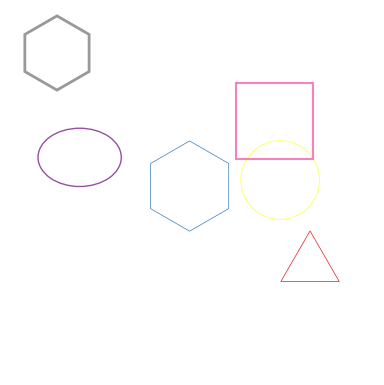[{"shape": "triangle", "thickness": 0.5, "radius": 0.44, "center": [0.805, 0.312]}, {"shape": "hexagon", "thickness": 0.5, "radius": 0.59, "center": [0.493, 0.517]}, {"shape": "oval", "thickness": 1, "radius": 0.54, "center": [0.207, 0.591]}, {"shape": "circle", "thickness": 0.5, "radius": 0.51, "center": [0.728, 0.532]}, {"shape": "square", "thickness": 1.5, "radius": 0.5, "center": [0.713, 0.686]}, {"shape": "hexagon", "thickness": 2, "radius": 0.48, "center": [0.148, 0.862]}]